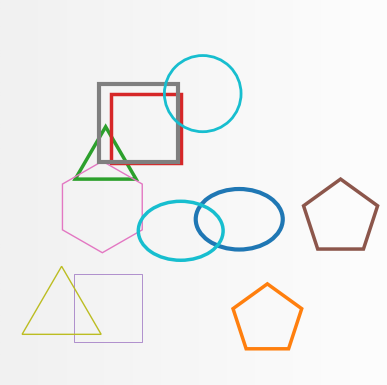[{"shape": "oval", "thickness": 3, "radius": 0.56, "center": [0.617, 0.43]}, {"shape": "pentagon", "thickness": 2.5, "radius": 0.47, "center": [0.69, 0.169]}, {"shape": "triangle", "thickness": 2.5, "radius": 0.45, "center": [0.273, 0.58]}, {"shape": "square", "thickness": 2.5, "radius": 0.45, "center": [0.377, 0.666]}, {"shape": "square", "thickness": 0.5, "radius": 0.44, "center": [0.278, 0.2]}, {"shape": "pentagon", "thickness": 2.5, "radius": 0.5, "center": [0.879, 0.434]}, {"shape": "hexagon", "thickness": 1, "radius": 0.59, "center": [0.264, 0.462]}, {"shape": "square", "thickness": 3, "radius": 0.51, "center": [0.356, 0.681]}, {"shape": "triangle", "thickness": 1, "radius": 0.59, "center": [0.159, 0.191]}, {"shape": "circle", "thickness": 2, "radius": 0.49, "center": [0.523, 0.757]}, {"shape": "oval", "thickness": 2.5, "radius": 0.55, "center": [0.466, 0.401]}]